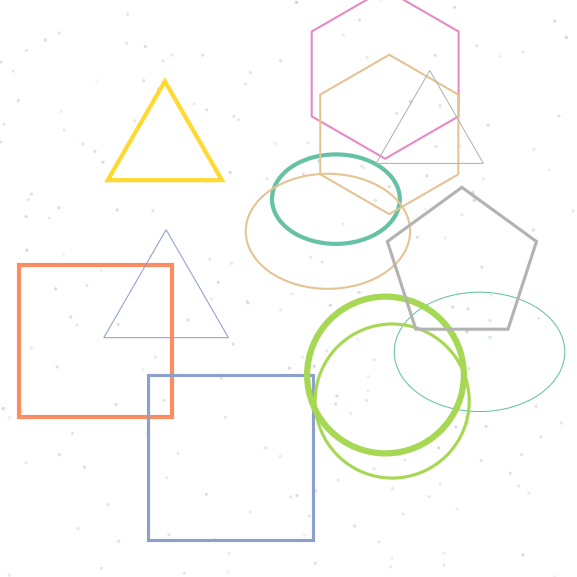[{"shape": "oval", "thickness": 2, "radius": 0.55, "center": [0.582, 0.654]}, {"shape": "oval", "thickness": 0.5, "radius": 0.74, "center": [0.83, 0.39]}, {"shape": "square", "thickness": 2, "radius": 0.66, "center": [0.166, 0.409]}, {"shape": "square", "thickness": 1.5, "radius": 0.72, "center": [0.4, 0.207]}, {"shape": "triangle", "thickness": 0.5, "radius": 0.62, "center": [0.288, 0.477]}, {"shape": "hexagon", "thickness": 1, "radius": 0.73, "center": [0.667, 0.871]}, {"shape": "circle", "thickness": 3, "radius": 0.68, "center": [0.668, 0.35]}, {"shape": "circle", "thickness": 1.5, "radius": 0.67, "center": [0.679, 0.305]}, {"shape": "triangle", "thickness": 2, "radius": 0.57, "center": [0.285, 0.744]}, {"shape": "oval", "thickness": 1, "radius": 0.71, "center": [0.568, 0.599]}, {"shape": "hexagon", "thickness": 1, "radius": 0.69, "center": [0.674, 0.766]}, {"shape": "triangle", "thickness": 0.5, "radius": 0.54, "center": [0.744, 0.77]}, {"shape": "pentagon", "thickness": 1.5, "radius": 0.68, "center": [0.8, 0.539]}]